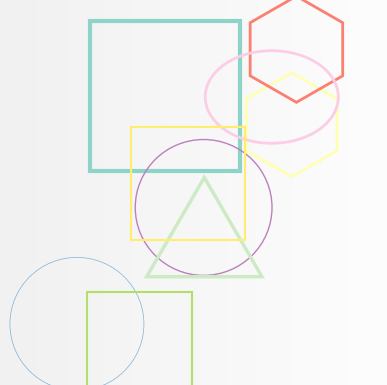[{"shape": "square", "thickness": 3, "radius": 0.97, "center": [0.426, 0.751]}, {"shape": "hexagon", "thickness": 2, "radius": 0.68, "center": [0.753, 0.676]}, {"shape": "hexagon", "thickness": 2, "radius": 0.69, "center": [0.765, 0.872]}, {"shape": "circle", "thickness": 0.5, "radius": 0.86, "center": [0.199, 0.159]}, {"shape": "square", "thickness": 1.5, "radius": 0.67, "center": [0.361, 0.107]}, {"shape": "oval", "thickness": 2, "radius": 0.86, "center": [0.701, 0.748]}, {"shape": "circle", "thickness": 1, "radius": 0.88, "center": [0.525, 0.461]}, {"shape": "triangle", "thickness": 2.5, "radius": 0.86, "center": [0.527, 0.367]}, {"shape": "square", "thickness": 1.5, "radius": 0.73, "center": [0.485, 0.523]}]